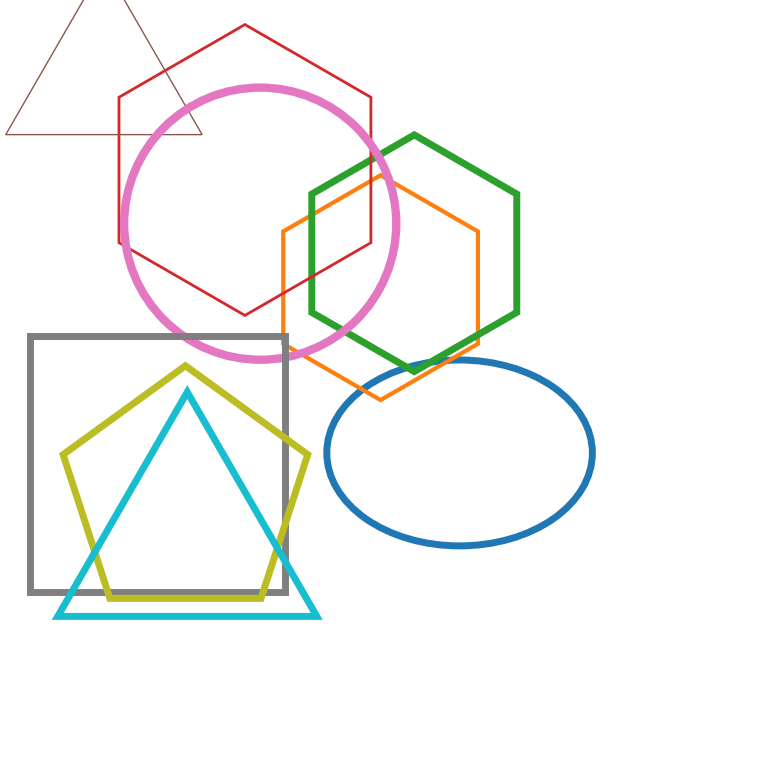[{"shape": "oval", "thickness": 2.5, "radius": 0.86, "center": [0.597, 0.412]}, {"shape": "hexagon", "thickness": 1.5, "radius": 0.73, "center": [0.494, 0.626]}, {"shape": "hexagon", "thickness": 2.5, "radius": 0.77, "center": [0.538, 0.671]}, {"shape": "hexagon", "thickness": 1, "radius": 0.94, "center": [0.318, 0.779]}, {"shape": "triangle", "thickness": 0.5, "radius": 0.74, "center": [0.135, 0.899]}, {"shape": "circle", "thickness": 3, "radius": 0.88, "center": [0.338, 0.71]}, {"shape": "square", "thickness": 2.5, "radius": 0.83, "center": [0.205, 0.397]}, {"shape": "pentagon", "thickness": 2.5, "radius": 0.84, "center": [0.241, 0.358]}, {"shape": "triangle", "thickness": 2.5, "radius": 0.97, "center": [0.243, 0.297]}]